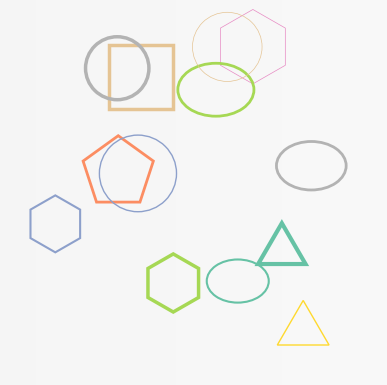[{"shape": "oval", "thickness": 1.5, "radius": 0.4, "center": [0.614, 0.27]}, {"shape": "triangle", "thickness": 3, "radius": 0.35, "center": [0.727, 0.35]}, {"shape": "pentagon", "thickness": 2, "radius": 0.48, "center": [0.305, 0.552]}, {"shape": "hexagon", "thickness": 1.5, "radius": 0.37, "center": [0.143, 0.419]}, {"shape": "circle", "thickness": 1, "radius": 0.5, "center": [0.356, 0.55]}, {"shape": "hexagon", "thickness": 0.5, "radius": 0.48, "center": [0.653, 0.879]}, {"shape": "hexagon", "thickness": 2.5, "radius": 0.38, "center": [0.447, 0.265]}, {"shape": "oval", "thickness": 2, "radius": 0.49, "center": [0.557, 0.767]}, {"shape": "triangle", "thickness": 1, "radius": 0.39, "center": [0.782, 0.142]}, {"shape": "circle", "thickness": 0.5, "radius": 0.45, "center": [0.586, 0.878]}, {"shape": "square", "thickness": 2.5, "radius": 0.41, "center": [0.363, 0.8]}, {"shape": "oval", "thickness": 2, "radius": 0.45, "center": [0.803, 0.57]}, {"shape": "circle", "thickness": 2.5, "radius": 0.41, "center": [0.303, 0.823]}]